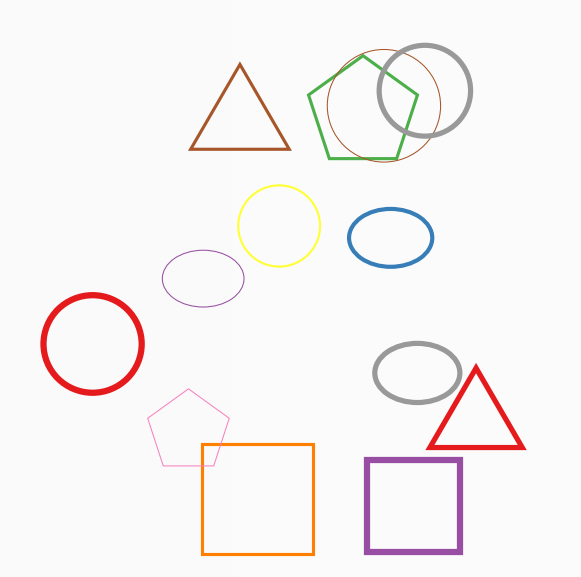[{"shape": "triangle", "thickness": 2.5, "radius": 0.46, "center": [0.819, 0.27]}, {"shape": "circle", "thickness": 3, "radius": 0.42, "center": [0.159, 0.404]}, {"shape": "oval", "thickness": 2, "radius": 0.36, "center": [0.672, 0.587]}, {"shape": "pentagon", "thickness": 1.5, "radius": 0.49, "center": [0.625, 0.804]}, {"shape": "oval", "thickness": 0.5, "radius": 0.35, "center": [0.35, 0.517]}, {"shape": "square", "thickness": 3, "radius": 0.4, "center": [0.711, 0.123]}, {"shape": "square", "thickness": 1.5, "radius": 0.48, "center": [0.443, 0.134]}, {"shape": "circle", "thickness": 1, "radius": 0.35, "center": [0.48, 0.608]}, {"shape": "triangle", "thickness": 1.5, "radius": 0.49, "center": [0.413, 0.79]}, {"shape": "circle", "thickness": 0.5, "radius": 0.49, "center": [0.661, 0.816]}, {"shape": "pentagon", "thickness": 0.5, "radius": 0.37, "center": [0.324, 0.252]}, {"shape": "oval", "thickness": 2.5, "radius": 0.37, "center": [0.718, 0.353]}, {"shape": "circle", "thickness": 2.5, "radius": 0.39, "center": [0.731, 0.842]}]